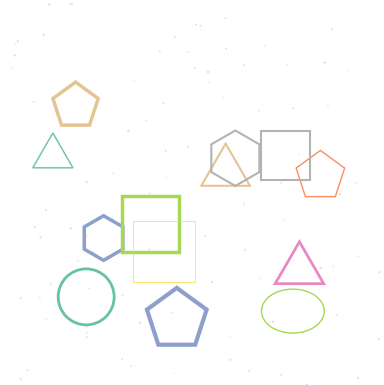[{"shape": "circle", "thickness": 2, "radius": 0.36, "center": [0.224, 0.229]}, {"shape": "triangle", "thickness": 1, "radius": 0.3, "center": [0.137, 0.594]}, {"shape": "pentagon", "thickness": 1, "radius": 0.33, "center": [0.832, 0.543]}, {"shape": "pentagon", "thickness": 3, "radius": 0.41, "center": [0.459, 0.171]}, {"shape": "hexagon", "thickness": 2.5, "radius": 0.29, "center": [0.269, 0.382]}, {"shape": "triangle", "thickness": 2, "radius": 0.36, "center": [0.778, 0.3]}, {"shape": "oval", "thickness": 1, "radius": 0.41, "center": [0.761, 0.192]}, {"shape": "square", "thickness": 2.5, "radius": 0.37, "center": [0.39, 0.418]}, {"shape": "square", "thickness": 0.5, "radius": 0.4, "center": [0.426, 0.346]}, {"shape": "triangle", "thickness": 1.5, "radius": 0.37, "center": [0.586, 0.554]}, {"shape": "pentagon", "thickness": 2.5, "radius": 0.31, "center": [0.196, 0.725]}, {"shape": "square", "thickness": 1.5, "radius": 0.32, "center": [0.741, 0.597]}, {"shape": "hexagon", "thickness": 1.5, "radius": 0.36, "center": [0.611, 0.589]}]